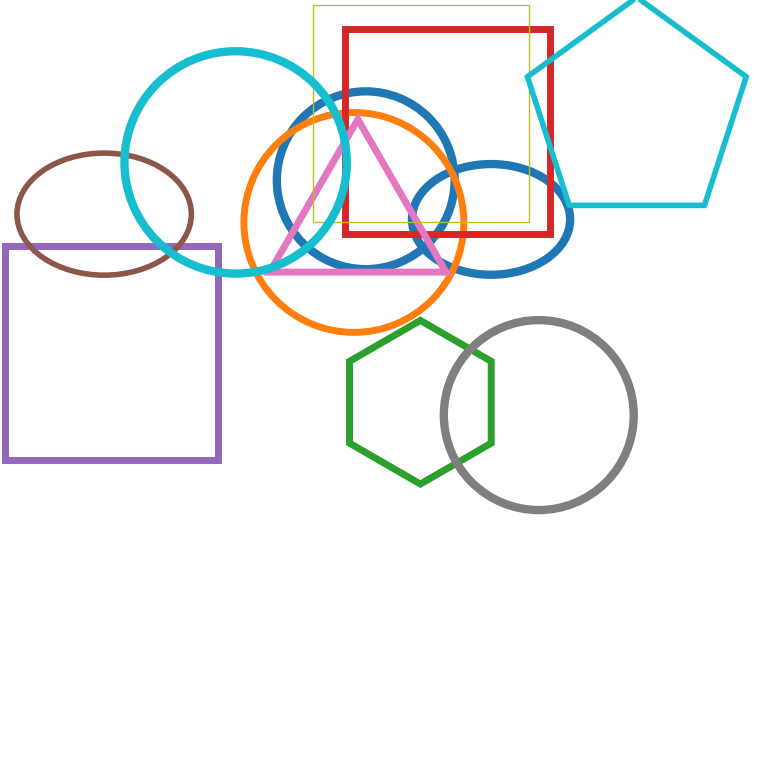[{"shape": "oval", "thickness": 3, "radius": 0.51, "center": [0.638, 0.715]}, {"shape": "circle", "thickness": 3, "radius": 0.58, "center": [0.475, 0.766]}, {"shape": "circle", "thickness": 2.5, "radius": 0.71, "center": [0.46, 0.711]}, {"shape": "hexagon", "thickness": 2.5, "radius": 0.53, "center": [0.546, 0.478]}, {"shape": "square", "thickness": 2.5, "radius": 0.67, "center": [0.581, 0.829]}, {"shape": "square", "thickness": 2.5, "radius": 0.69, "center": [0.145, 0.541]}, {"shape": "oval", "thickness": 2, "radius": 0.57, "center": [0.135, 0.722]}, {"shape": "triangle", "thickness": 2.5, "radius": 0.66, "center": [0.465, 0.713]}, {"shape": "circle", "thickness": 3, "radius": 0.62, "center": [0.7, 0.461]}, {"shape": "square", "thickness": 0.5, "radius": 0.7, "center": [0.546, 0.853]}, {"shape": "circle", "thickness": 3, "radius": 0.72, "center": [0.306, 0.789]}, {"shape": "pentagon", "thickness": 2, "radius": 0.75, "center": [0.827, 0.854]}]